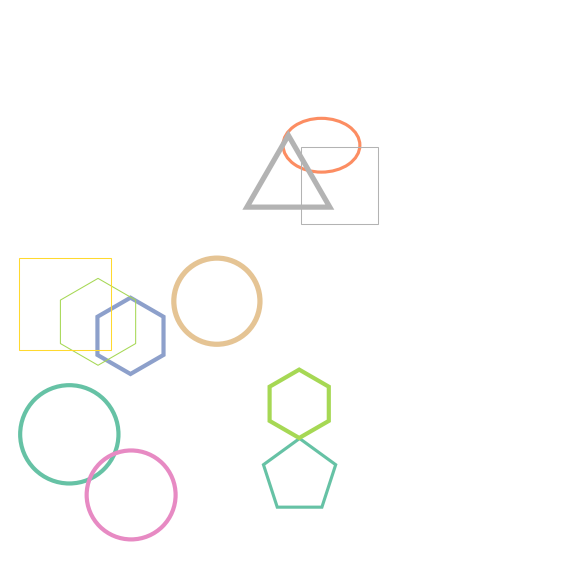[{"shape": "pentagon", "thickness": 1.5, "radius": 0.33, "center": [0.519, 0.174]}, {"shape": "circle", "thickness": 2, "radius": 0.43, "center": [0.12, 0.247]}, {"shape": "oval", "thickness": 1.5, "radius": 0.33, "center": [0.557, 0.748]}, {"shape": "hexagon", "thickness": 2, "radius": 0.33, "center": [0.226, 0.418]}, {"shape": "circle", "thickness": 2, "radius": 0.39, "center": [0.227, 0.142]}, {"shape": "hexagon", "thickness": 0.5, "radius": 0.38, "center": [0.17, 0.442]}, {"shape": "hexagon", "thickness": 2, "radius": 0.3, "center": [0.518, 0.3]}, {"shape": "square", "thickness": 0.5, "radius": 0.4, "center": [0.113, 0.473]}, {"shape": "circle", "thickness": 2.5, "radius": 0.37, "center": [0.376, 0.478]}, {"shape": "triangle", "thickness": 2.5, "radius": 0.41, "center": [0.499, 0.682]}, {"shape": "square", "thickness": 0.5, "radius": 0.33, "center": [0.588, 0.678]}]